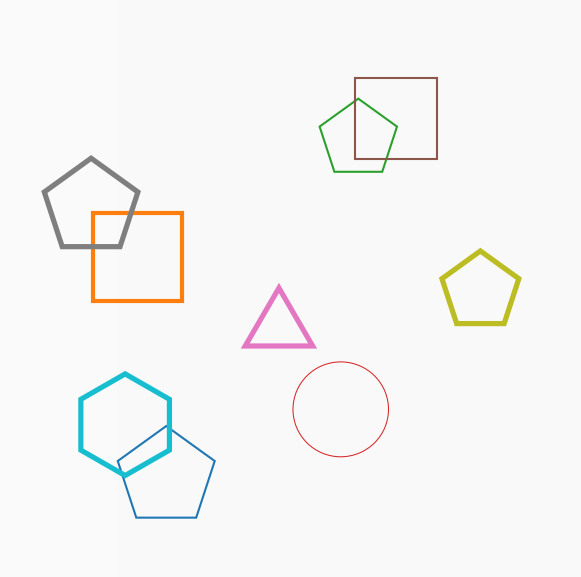[{"shape": "pentagon", "thickness": 1, "radius": 0.44, "center": [0.286, 0.174]}, {"shape": "square", "thickness": 2, "radius": 0.38, "center": [0.237, 0.554]}, {"shape": "pentagon", "thickness": 1, "radius": 0.35, "center": [0.616, 0.758]}, {"shape": "circle", "thickness": 0.5, "radius": 0.41, "center": [0.586, 0.29]}, {"shape": "square", "thickness": 1, "radius": 0.35, "center": [0.681, 0.795]}, {"shape": "triangle", "thickness": 2.5, "radius": 0.33, "center": [0.48, 0.433]}, {"shape": "pentagon", "thickness": 2.5, "radius": 0.42, "center": [0.157, 0.64]}, {"shape": "pentagon", "thickness": 2.5, "radius": 0.35, "center": [0.826, 0.495]}, {"shape": "hexagon", "thickness": 2.5, "radius": 0.44, "center": [0.215, 0.264]}]